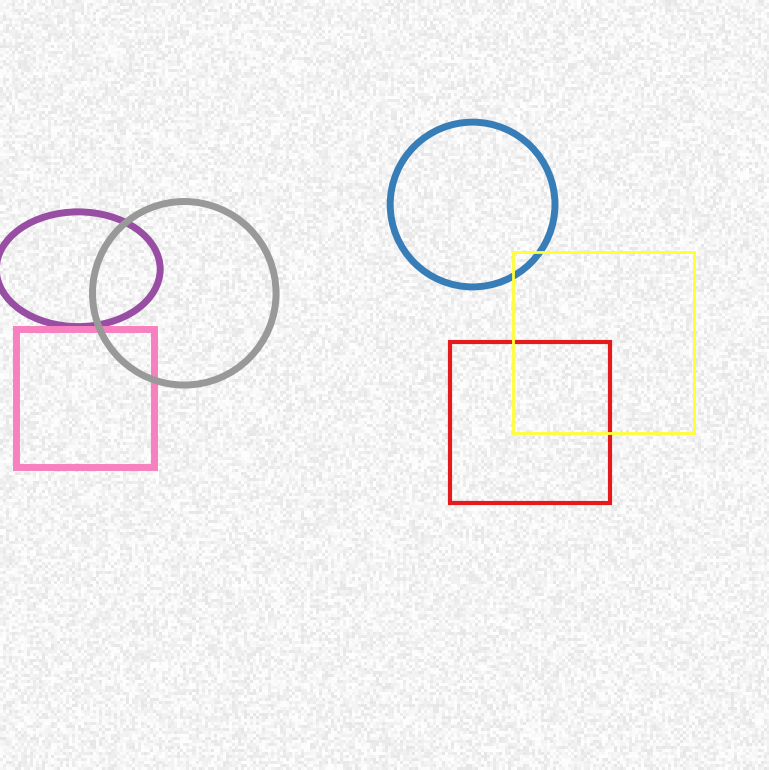[{"shape": "square", "thickness": 1.5, "radius": 0.52, "center": [0.689, 0.451]}, {"shape": "circle", "thickness": 2.5, "radius": 0.53, "center": [0.614, 0.734]}, {"shape": "oval", "thickness": 2.5, "radius": 0.53, "center": [0.102, 0.65]}, {"shape": "square", "thickness": 1, "radius": 0.59, "center": [0.784, 0.555]}, {"shape": "square", "thickness": 2.5, "radius": 0.45, "center": [0.111, 0.483]}, {"shape": "circle", "thickness": 2.5, "radius": 0.6, "center": [0.239, 0.619]}]